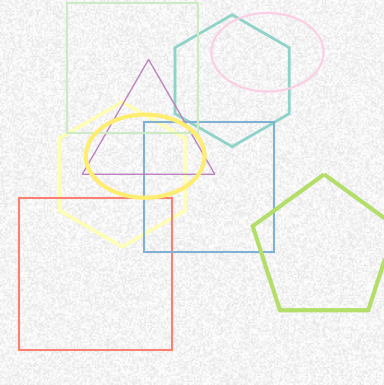[{"shape": "hexagon", "thickness": 2, "radius": 0.86, "center": [0.603, 0.79]}, {"shape": "hexagon", "thickness": 2.5, "radius": 0.94, "center": [0.318, 0.547]}, {"shape": "square", "thickness": 1.5, "radius": 0.99, "center": [0.248, 0.288]}, {"shape": "square", "thickness": 1.5, "radius": 0.84, "center": [0.543, 0.514]}, {"shape": "pentagon", "thickness": 3, "radius": 0.98, "center": [0.842, 0.352]}, {"shape": "oval", "thickness": 1.5, "radius": 0.73, "center": [0.695, 0.864]}, {"shape": "triangle", "thickness": 1, "radius": 0.99, "center": [0.386, 0.647]}, {"shape": "square", "thickness": 1.5, "radius": 0.85, "center": [0.344, 0.823]}, {"shape": "oval", "thickness": 3, "radius": 0.77, "center": [0.377, 0.594]}]